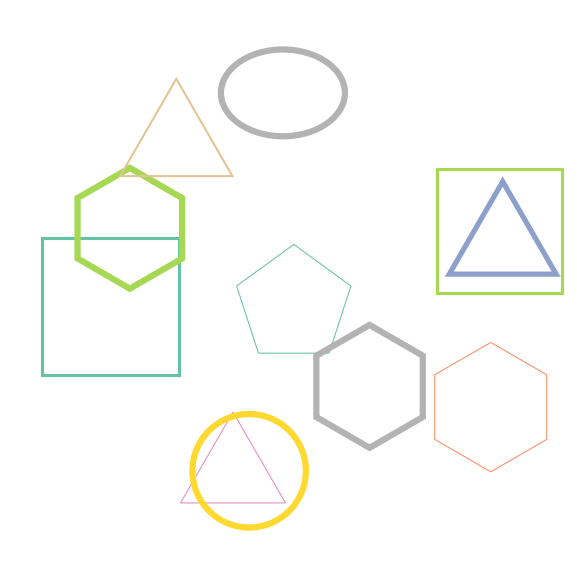[{"shape": "square", "thickness": 1.5, "radius": 0.59, "center": [0.191, 0.469]}, {"shape": "pentagon", "thickness": 0.5, "radius": 0.52, "center": [0.509, 0.472]}, {"shape": "hexagon", "thickness": 0.5, "radius": 0.56, "center": [0.85, 0.294]}, {"shape": "triangle", "thickness": 2.5, "radius": 0.53, "center": [0.87, 0.578]}, {"shape": "triangle", "thickness": 0.5, "radius": 0.52, "center": [0.404, 0.181]}, {"shape": "hexagon", "thickness": 3, "radius": 0.52, "center": [0.225, 0.604]}, {"shape": "square", "thickness": 1.5, "radius": 0.54, "center": [0.865, 0.599]}, {"shape": "circle", "thickness": 3, "radius": 0.49, "center": [0.431, 0.184]}, {"shape": "triangle", "thickness": 1, "radius": 0.56, "center": [0.305, 0.75]}, {"shape": "oval", "thickness": 3, "radius": 0.54, "center": [0.49, 0.838]}, {"shape": "hexagon", "thickness": 3, "radius": 0.53, "center": [0.64, 0.33]}]